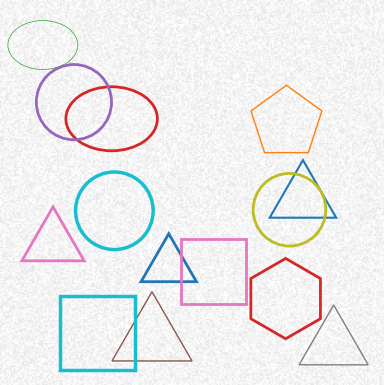[{"shape": "triangle", "thickness": 2, "radius": 0.42, "center": [0.438, 0.31]}, {"shape": "triangle", "thickness": 1.5, "radius": 0.5, "center": [0.787, 0.484]}, {"shape": "pentagon", "thickness": 1, "radius": 0.48, "center": [0.744, 0.682]}, {"shape": "oval", "thickness": 0.5, "radius": 0.45, "center": [0.111, 0.883]}, {"shape": "hexagon", "thickness": 2, "radius": 0.52, "center": [0.742, 0.224]}, {"shape": "oval", "thickness": 2, "radius": 0.59, "center": [0.29, 0.691]}, {"shape": "circle", "thickness": 2, "radius": 0.49, "center": [0.192, 0.735]}, {"shape": "triangle", "thickness": 1, "radius": 0.6, "center": [0.395, 0.122]}, {"shape": "triangle", "thickness": 2, "radius": 0.47, "center": [0.138, 0.369]}, {"shape": "square", "thickness": 2, "radius": 0.42, "center": [0.555, 0.295]}, {"shape": "triangle", "thickness": 1, "radius": 0.52, "center": [0.867, 0.104]}, {"shape": "circle", "thickness": 2, "radius": 0.47, "center": [0.752, 0.455]}, {"shape": "square", "thickness": 2.5, "radius": 0.48, "center": [0.253, 0.135]}, {"shape": "circle", "thickness": 2.5, "radius": 0.5, "center": [0.297, 0.453]}]